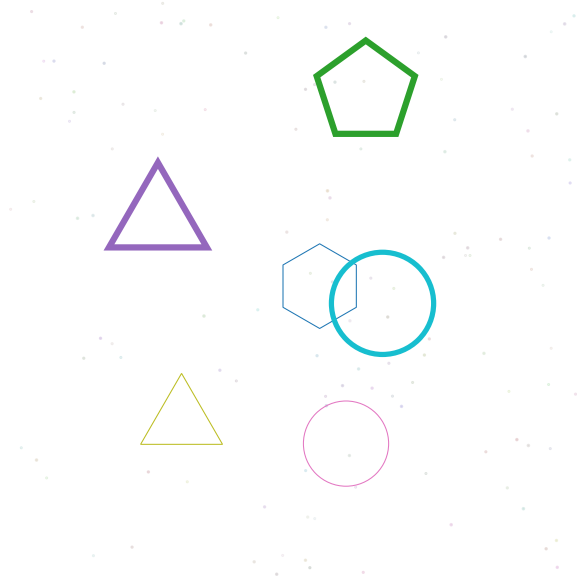[{"shape": "hexagon", "thickness": 0.5, "radius": 0.37, "center": [0.554, 0.504]}, {"shape": "pentagon", "thickness": 3, "radius": 0.45, "center": [0.633, 0.84]}, {"shape": "triangle", "thickness": 3, "radius": 0.49, "center": [0.273, 0.62]}, {"shape": "circle", "thickness": 0.5, "radius": 0.37, "center": [0.599, 0.231]}, {"shape": "triangle", "thickness": 0.5, "radius": 0.41, "center": [0.314, 0.271]}, {"shape": "circle", "thickness": 2.5, "radius": 0.44, "center": [0.662, 0.474]}]